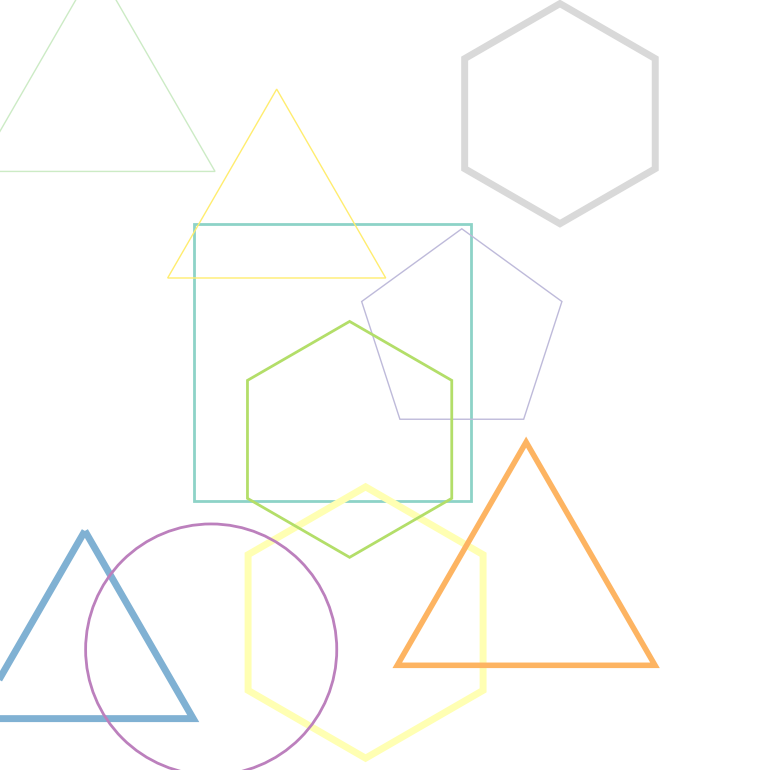[{"shape": "square", "thickness": 1, "radius": 0.9, "center": [0.432, 0.529]}, {"shape": "hexagon", "thickness": 2.5, "radius": 0.88, "center": [0.475, 0.192]}, {"shape": "pentagon", "thickness": 0.5, "radius": 0.68, "center": [0.6, 0.566]}, {"shape": "triangle", "thickness": 2.5, "radius": 0.81, "center": [0.11, 0.148]}, {"shape": "triangle", "thickness": 2, "radius": 0.97, "center": [0.683, 0.233]}, {"shape": "hexagon", "thickness": 1, "radius": 0.77, "center": [0.454, 0.429]}, {"shape": "hexagon", "thickness": 2.5, "radius": 0.71, "center": [0.727, 0.852]}, {"shape": "circle", "thickness": 1, "radius": 0.82, "center": [0.274, 0.156]}, {"shape": "triangle", "thickness": 0.5, "radius": 0.89, "center": [0.125, 0.867]}, {"shape": "triangle", "thickness": 0.5, "radius": 0.82, "center": [0.359, 0.721]}]